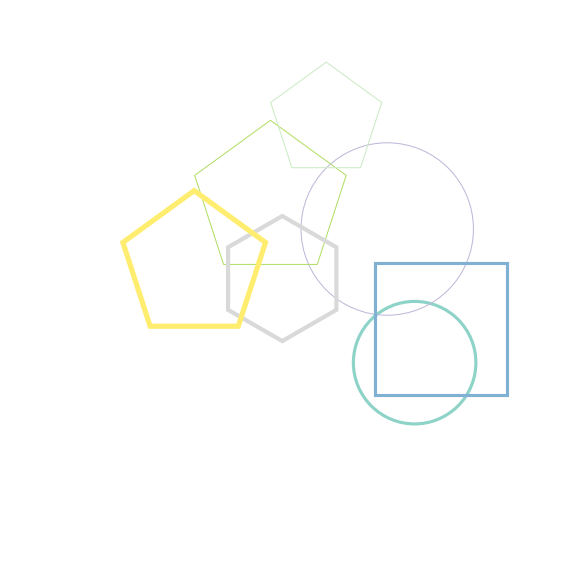[{"shape": "circle", "thickness": 1.5, "radius": 0.53, "center": [0.718, 0.371]}, {"shape": "circle", "thickness": 0.5, "radius": 0.75, "center": [0.671, 0.603]}, {"shape": "square", "thickness": 1.5, "radius": 0.57, "center": [0.764, 0.429]}, {"shape": "pentagon", "thickness": 0.5, "radius": 0.69, "center": [0.468, 0.653]}, {"shape": "hexagon", "thickness": 2, "radius": 0.54, "center": [0.489, 0.517]}, {"shape": "pentagon", "thickness": 0.5, "radius": 0.51, "center": [0.565, 0.79]}, {"shape": "pentagon", "thickness": 2.5, "radius": 0.65, "center": [0.336, 0.539]}]